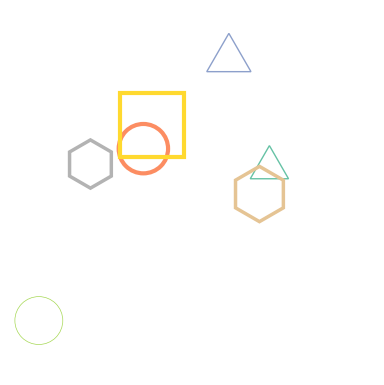[{"shape": "triangle", "thickness": 1, "radius": 0.29, "center": [0.7, 0.564]}, {"shape": "circle", "thickness": 3, "radius": 0.32, "center": [0.372, 0.614]}, {"shape": "triangle", "thickness": 1, "radius": 0.33, "center": [0.594, 0.847]}, {"shape": "circle", "thickness": 0.5, "radius": 0.31, "center": [0.101, 0.167]}, {"shape": "square", "thickness": 3, "radius": 0.42, "center": [0.395, 0.676]}, {"shape": "hexagon", "thickness": 2.5, "radius": 0.36, "center": [0.674, 0.496]}, {"shape": "hexagon", "thickness": 2.5, "radius": 0.31, "center": [0.235, 0.574]}]